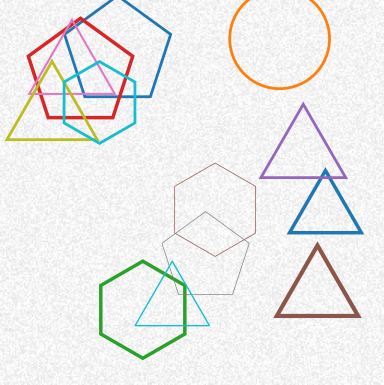[{"shape": "triangle", "thickness": 2.5, "radius": 0.54, "center": [0.845, 0.449]}, {"shape": "pentagon", "thickness": 2, "radius": 0.72, "center": [0.305, 0.866]}, {"shape": "circle", "thickness": 2, "radius": 0.65, "center": [0.726, 0.899]}, {"shape": "hexagon", "thickness": 2.5, "radius": 0.63, "center": [0.371, 0.196]}, {"shape": "pentagon", "thickness": 2.5, "radius": 0.71, "center": [0.209, 0.81]}, {"shape": "triangle", "thickness": 2, "radius": 0.64, "center": [0.788, 0.602]}, {"shape": "triangle", "thickness": 3, "radius": 0.61, "center": [0.825, 0.24]}, {"shape": "hexagon", "thickness": 0.5, "radius": 0.61, "center": [0.559, 0.455]}, {"shape": "triangle", "thickness": 1.5, "radius": 0.64, "center": [0.187, 0.82]}, {"shape": "pentagon", "thickness": 0.5, "radius": 0.6, "center": [0.534, 0.331]}, {"shape": "triangle", "thickness": 2, "radius": 0.68, "center": [0.135, 0.705]}, {"shape": "hexagon", "thickness": 2, "radius": 0.53, "center": [0.258, 0.734]}, {"shape": "triangle", "thickness": 1, "radius": 0.56, "center": [0.447, 0.21]}]